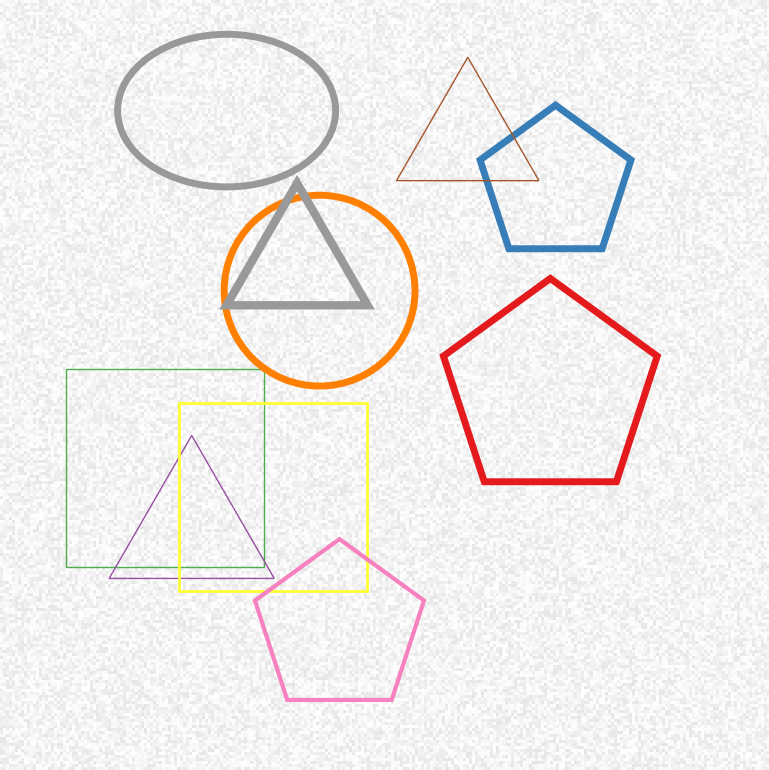[{"shape": "pentagon", "thickness": 2.5, "radius": 0.73, "center": [0.715, 0.492]}, {"shape": "pentagon", "thickness": 2.5, "radius": 0.52, "center": [0.721, 0.76]}, {"shape": "square", "thickness": 0.5, "radius": 0.64, "center": [0.214, 0.392]}, {"shape": "triangle", "thickness": 0.5, "radius": 0.62, "center": [0.249, 0.311]}, {"shape": "circle", "thickness": 2.5, "radius": 0.62, "center": [0.415, 0.623]}, {"shape": "square", "thickness": 1, "radius": 0.61, "center": [0.354, 0.355]}, {"shape": "triangle", "thickness": 0.5, "radius": 0.53, "center": [0.607, 0.819]}, {"shape": "pentagon", "thickness": 1.5, "radius": 0.58, "center": [0.441, 0.184]}, {"shape": "oval", "thickness": 2.5, "radius": 0.71, "center": [0.294, 0.856]}, {"shape": "triangle", "thickness": 3, "radius": 0.53, "center": [0.386, 0.656]}]